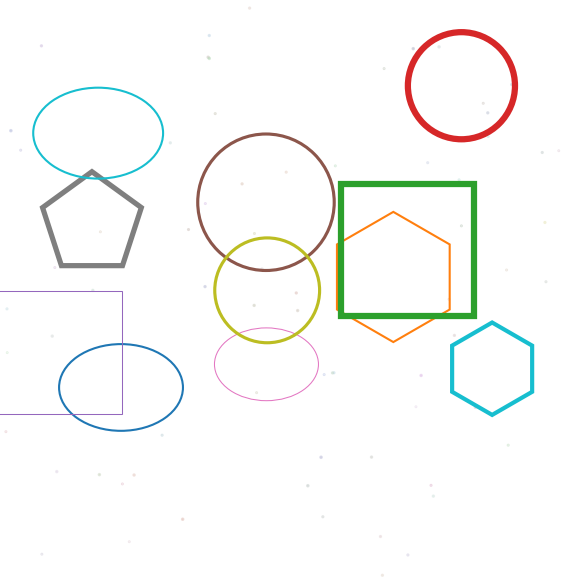[{"shape": "oval", "thickness": 1, "radius": 0.54, "center": [0.21, 0.328]}, {"shape": "hexagon", "thickness": 1, "radius": 0.56, "center": [0.681, 0.52]}, {"shape": "square", "thickness": 3, "radius": 0.57, "center": [0.705, 0.566]}, {"shape": "circle", "thickness": 3, "radius": 0.46, "center": [0.799, 0.851]}, {"shape": "square", "thickness": 0.5, "radius": 0.54, "center": [0.104, 0.389]}, {"shape": "circle", "thickness": 1.5, "radius": 0.59, "center": [0.461, 0.649]}, {"shape": "oval", "thickness": 0.5, "radius": 0.45, "center": [0.461, 0.368]}, {"shape": "pentagon", "thickness": 2.5, "radius": 0.45, "center": [0.159, 0.612]}, {"shape": "circle", "thickness": 1.5, "radius": 0.45, "center": [0.463, 0.496]}, {"shape": "hexagon", "thickness": 2, "radius": 0.4, "center": [0.852, 0.361]}, {"shape": "oval", "thickness": 1, "radius": 0.56, "center": [0.17, 0.769]}]